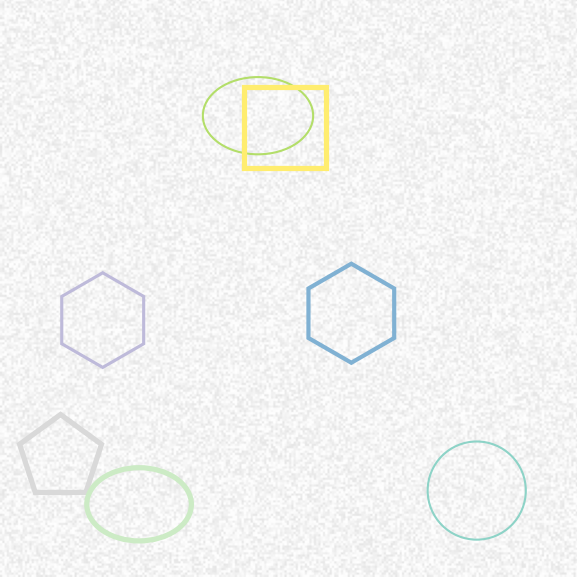[{"shape": "circle", "thickness": 1, "radius": 0.42, "center": [0.826, 0.15]}, {"shape": "hexagon", "thickness": 1.5, "radius": 0.41, "center": [0.178, 0.445]}, {"shape": "hexagon", "thickness": 2, "radius": 0.43, "center": [0.608, 0.457]}, {"shape": "oval", "thickness": 1, "radius": 0.48, "center": [0.447, 0.799]}, {"shape": "pentagon", "thickness": 2.5, "radius": 0.37, "center": [0.105, 0.207]}, {"shape": "oval", "thickness": 2.5, "radius": 0.45, "center": [0.241, 0.126]}, {"shape": "square", "thickness": 2.5, "radius": 0.35, "center": [0.494, 0.779]}]